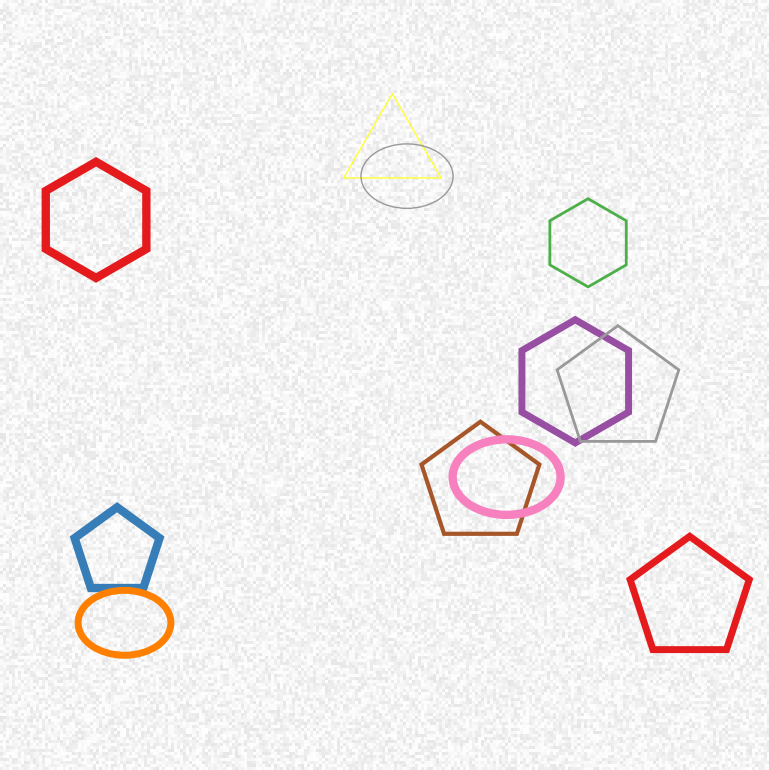[{"shape": "hexagon", "thickness": 3, "radius": 0.38, "center": [0.125, 0.714]}, {"shape": "pentagon", "thickness": 2.5, "radius": 0.41, "center": [0.896, 0.222]}, {"shape": "pentagon", "thickness": 3, "radius": 0.29, "center": [0.152, 0.283]}, {"shape": "hexagon", "thickness": 1, "radius": 0.29, "center": [0.764, 0.685]}, {"shape": "hexagon", "thickness": 2.5, "radius": 0.4, "center": [0.747, 0.505]}, {"shape": "oval", "thickness": 2.5, "radius": 0.3, "center": [0.162, 0.191]}, {"shape": "triangle", "thickness": 0.5, "radius": 0.36, "center": [0.51, 0.805]}, {"shape": "pentagon", "thickness": 1.5, "radius": 0.4, "center": [0.624, 0.372]}, {"shape": "oval", "thickness": 3, "radius": 0.35, "center": [0.658, 0.38]}, {"shape": "pentagon", "thickness": 1, "radius": 0.42, "center": [0.803, 0.494]}, {"shape": "oval", "thickness": 0.5, "radius": 0.3, "center": [0.529, 0.771]}]